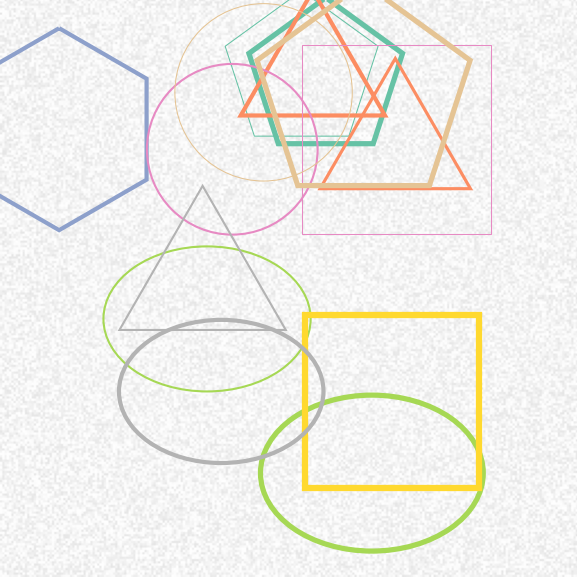[{"shape": "pentagon", "thickness": 2.5, "radius": 0.7, "center": [0.564, 0.863]}, {"shape": "pentagon", "thickness": 0.5, "radius": 0.7, "center": [0.522, 0.876]}, {"shape": "triangle", "thickness": 2, "radius": 0.72, "center": [0.542, 0.871]}, {"shape": "triangle", "thickness": 1.5, "radius": 0.75, "center": [0.684, 0.748]}, {"shape": "hexagon", "thickness": 2, "radius": 0.87, "center": [0.102, 0.775]}, {"shape": "circle", "thickness": 1, "radius": 0.74, "center": [0.402, 0.741]}, {"shape": "square", "thickness": 0.5, "radius": 0.82, "center": [0.687, 0.758]}, {"shape": "oval", "thickness": 1, "radius": 0.9, "center": [0.359, 0.447]}, {"shape": "oval", "thickness": 2.5, "radius": 0.96, "center": [0.644, 0.18]}, {"shape": "square", "thickness": 3, "radius": 0.75, "center": [0.679, 0.304]}, {"shape": "circle", "thickness": 0.5, "radius": 0.77, "center": [0.456, 0.839]}, {"shape": "pentagon", "thickness": 2.5, "radius": 0.97, "center": [0.63, 0.835]}, {"shape": "triangle", "thickness": 1, "radius": 0.83, "center": [0.351, 0.511]}, {"shape": "oval", "thickness": 2, "radius": 0.89, "center": [0.383, 0.321]}]